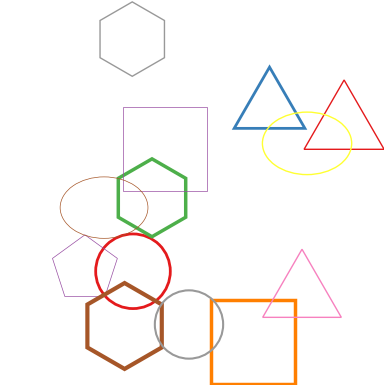[{"shape": "circle", "thickness": 2, "radius": 0.48, "center": [0.345, 0.295]}, {"shape": "triangle", "thickness": 1, "radius": 0.6, "center": [0.894, 0.672]}, {"shape": "triangle", "thickness": 2, "radius": 0.53, "center": [0.7, 0.72]}, {"shape": "hexagon", "thickness": 2.5, "radius": 0.51, "center": [0.395, 0.486]}, {"shape": "square", "thickness": 0.5, "radius": 0.55, "center": [0.428, 0.613]}, {"shape": "pentagon", "thickness": 0.5, "radius": 0.44, "center": [0.221, 0.301]}, {"shape": "square", "thickness": 2.5, "radius": 0.55, "center": [0.657, 0.112]}, {"shape": "oval", "thickness": 1, "radius": 0.58, "center": [0.798, 0.628]}, {"shape": "hexagon", "thickness": 3, "radius": 0.56, "center": [0.324, 0.153]}, {"shape": "oval", "thickness": 0.5, "radius": 0.57, "center": [0.27, 0.461]}, {"shape": "triangle", "thickness": 1, "radius": 0.59, "center": [0.784, 0.235]}, {"shape": "hexagon", "thickness": 1, "radius": 0.48, "center": [0.343, 0.898]}, {"shape": "circle", "thickness": 1.5, "radius": 0.44, "center": [0.491, 0.157]}]